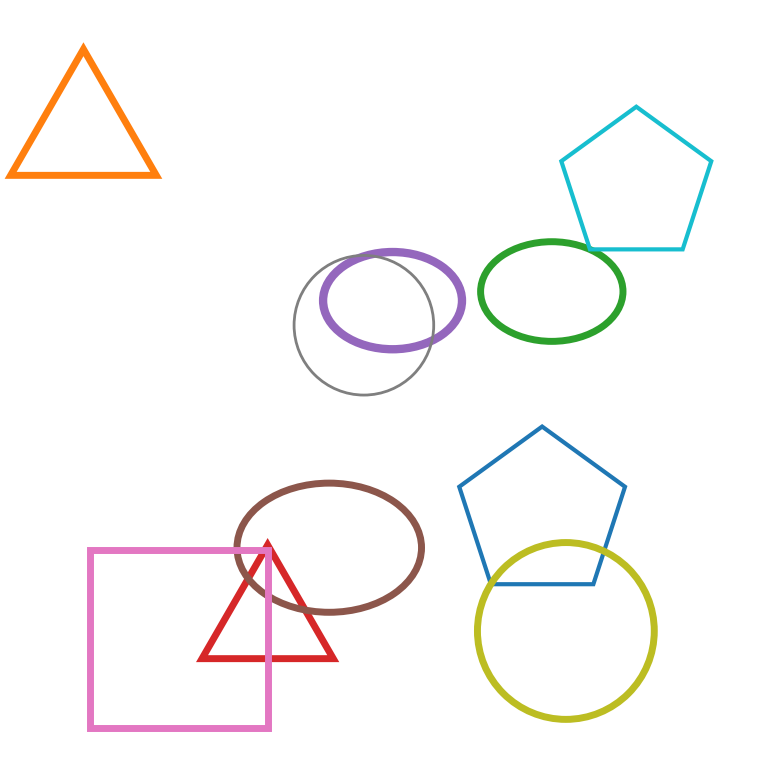[{"shape": "pentagon", "thickness": 1.5, "radius": 0.57, "center": [0.704, 0.333]}, {"shape": "triangle", "thickness": 2.5, "radius": 0.55, "center": [0.108, 0.827]}, {"shape": "oval", "thickness": 2.5, "radius": 0.46, "center": [0.717, 0.621]}, {"shape": "triangle", "thickness": 2.5, "radius": 0.49, "center": [0.348, 0.194]}, {"shape": "oval", "thickness": 3, "radius": 0.45, "center": [0.51, 0.61]}, {"shape": "oval", "thickness": 2.5, "radius": 0.6, "center": [0.428, 0.289]}, {"shape": "square", "thickness": 2.5, "radius": 0.58, "center": [0.232, 0.17]}, {"shape": "circle", "thickness": 1, "radius": 0.45, "center": [0.473, 0.578]}, {"shape": "circle", "thickness": 2.5, "radius": 0.57, "center": [0.735, 0.181]}, {"shape": "pentagon", "thickness": 1.5, "radius": 0.51, "center": [0.826, 0.759]}]